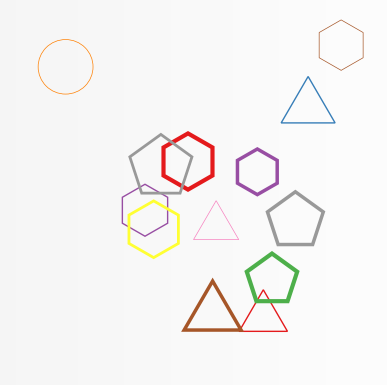[{"shape": "hexagon", "thickness": 3, "radius": 0.36, "center": [0.485, 0.581]}, {"shape": "triangle", "thickness": 1, "radius": 0.36, "center": [0.68, 0.175]}, {"shape": "triangle", "thickness": 1, "radius": 0.4, "center": [0.795, 0.721]}, {"shape": "pentagon", "thickness": 3, "radius": 0.34, "center": [0.702, 0.273]}, {"shape": "hexagon", "thickness": 2.5, "radius": 0.3, "center": [0.664, 0.554]}, {"shape": "hexagon", "thickness": 1, "radius": 0.34, "center": [0.374, 0.454]}, {"shape": "circle", "thickness": 0.5, "radius": 0.35, "center": [0.169, 0.826]}, {"shape": "hexagon", "thickness": 2, "radius": 0.37, "center": [0.397, 0.405]}, {"shape": "triangle", "thickness": 2.5, "radius": 0.42, "center": [0.549, 0.185]}, {"shape": "hexagon", "thickness": 0.5, "radius": 0.33, "center": [0.88, 0.883]}, {"shape": "triangle", "thickness": 0.5, "radius": 0.34, "center": [0.558, 0.411]}, {"shape": "pentagon", "thickness": 2, "radius": 0.42, "center": [0.415, 0.567]}, {"shape": "pentagon", "thickness": 2.5, "radius": 0.38, "center": [0.762, 0.426]}]